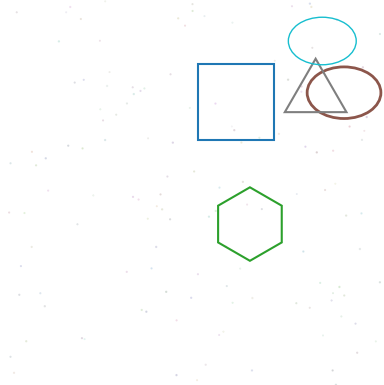[{"shape": "square", "thickness": 1.5, "radius": 0.49, "center": [0.613, 0.735]}, {"shape": "hexagon", "thickness": 1.5, "radius": 0.48, "center": [0.649, 0.418]}, {"shape": "oval", "thickness": 2, "radius": 0.48, "center": [0.894, 0.759]}, {"shape": "triangle", "thickness": 1.5, "radius": 0.46, "center": [0.82, 0.755]}, {"shape": "oval", "thickness": 1, "radius": 0.44, "center": [0.837, 0.894]}]